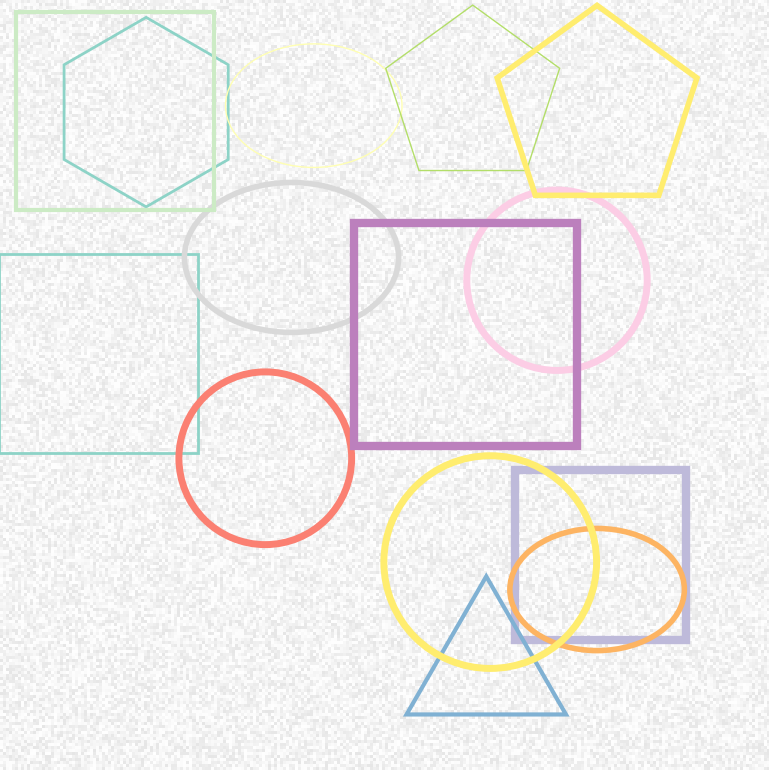[{"shape": "hexagon", "thickness": 1, "radius": 0.62, "center": [0.19, 0.854]}, {"shape": "square", "thickness": 1, "radius": 0.64, "center": [0.128, 0.541]}, {"shape": "oval", "thickness": 0.5, "radius": 0.57, "center": [0.407, 0.863]}, {"shape": "square", "thickness": 3, "radius": 0.56, "center": [0.78, 0.279]}, {"shape": "circle", "thickness": 2.5, "radius": 0.56, "center": [0.345, 0.405]}, {"shape": "triangle", "thickness": 1.5, "radius": 0.6, "center": [0.631, 0.132]}, {"shape": "oval", "thickness": 2, "radius": 0.57, "center": [0.775, 0.234]}, {"shape": "pentagon", "thickness": 0.5, "radius": 0.59, "center": [0.614, 0.875]}, {"shape": "circle", "thickness": 2.5, "radius": 0.59, "center": [0.723, 0.636]}, {"shape": "oval", "thickness": 2, "radius": 0.7, "center": [0.379, 0.666]}, {"shape": "square", "thickness": 3, "radius": 0.72, "center": [0.605, 0.566]}, {"shape": "square", "thickness": 1.5, "radius": 0.64, "center": [0.149, 0.856]}, {"shape": "circle", "thickness": 2.5, "radius": 0.69, "center": [0.637, 0.27]}, {"shape": "pentagon", "thickness": 2, "radius": 0.68, "center": [0.775, 0.857]}]